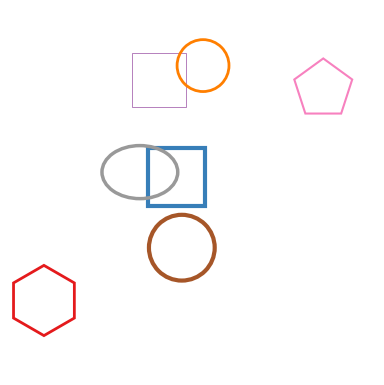[{"shape": "hexagon", "thickness": 2, "radius": 0.46, "center": [0.114, 0.22]}, {"shape": "square", "thickness": 3, "radius": 0.38, "center": [0.458, 0.541]}, {"shape": "square", "thickness": 0.5, "radius": 0.35, "center": [0.414, 0.793]}, {"shape": "circle", "thickness": 2, "radius": 0.34, "center": [0.527, 0.83]}, {"shape": "circle", "thickness": 3, "radius": 0.43, "center": [0.472, 0.357]}, {"shape": "pentagon", "thickness": 1.5, "radius": 0.4, "center": [0.84, 0.769]}, {"shape": "oval", "thickness": 2.5, "radius": 0.49, "center": [0.363, 0.553]}]